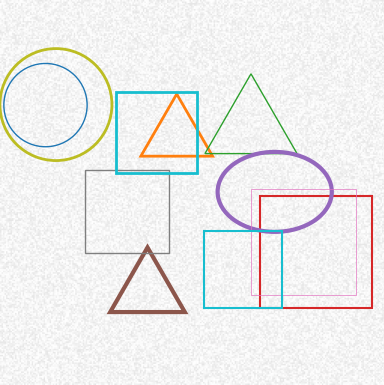[{"shape": "circle", "thickness": 1, "radius": 0.54, "center": [0.118, 0.727]}, {"shape": "triangle", "thickness": 2, "radius": 0.54, "center": [0.459, 0.648]}, {"shape": "triangle", "thickness": 1, "radius": 0.69, "center": [0.652, 0.67]}, {"shape": "square", "thickness": 1.5, "radius": 0.73, "center": [0.822, 0.346]}, {"shape": "oval", "thickness": 3, "radius": 0.74, "center": [0.714, 0.502]}, {"shape": "triangle", "thickness": 3, "radius": 0.56, "center": [0.383, 0.245]}, {"shape": "square", "thickness": 0.5, "radius": 0.69, "center": [0.788, 0.371]}, {"shape": "square", "thickness": 1, "radius": 0.54, "center": [0.33, 0.45]}, {"shape": "circle", "thickness": 2, "radius": 0.73, "center": [0.145, 0.728]}, {"shape": "square", "thickness": 1.5, "radius": 0.5, "center": [0.631, 0.3]}, {"shape": "square", "thickness": 2, "radius": 0.53, "center": [0.407, 0.655]}]